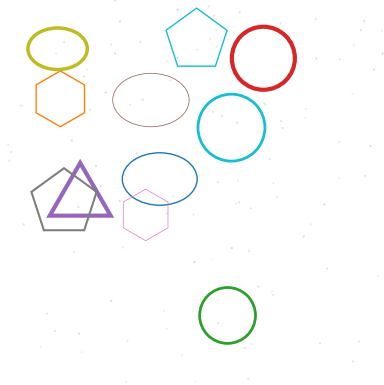[{"shape": "oval", "thickness": 1, "radius": 0.49, "center": [0.415, 0.535]}, {"shape": "hexagon", "thickness": 1, "radius": 0.36, "center": [0.157, 0.743]}, {"shape": "circle", "thickness": 2, "radius": 0.36, "center": [0.591, 0.181]}, {"shape": "circle", "thickness": 3, "radius": 0.41, "center": [0.684, 0.849]}, {"shape": "triangle", "thickness": 3, "radius": 0.46, "center": [0.208, 0.485]}, {"shape": "oval", "thickness": 0.5, "radius": 0.5, "center": [0.392, 0.74]}, {"shape": "hexagon", "thickness": 0.5, "radius": 0.34, "center": [0.378, 0.442]}, {"shape": "pentagon", "thickness": 1.5, "radius": 0.45, "center": [0.166, 0.474]}, {"shape": "oval", "thickness": 2.5, "radius": 0.39, "center": [0.15, 0.873]}, {"shape": "pentagon", "thickness": 1, "radius": 0.42, "center": [0.511, 0.896]}, {"shape": "circle", "thickness": 2, "radius": 0.43, "center": [0.601, 0.668]}]